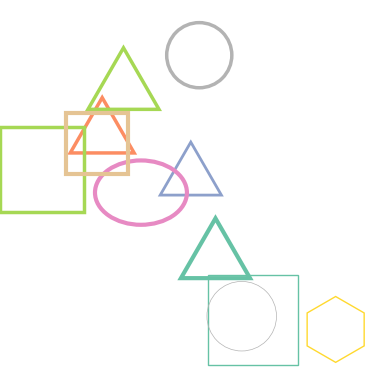[{"shape": "triangle", "thickness": 3, "radius": 0.52, "center": [0.56, 0.329]}, {"shape": "square", "thickness": 1, "radius": 0.58, "center": [0.658, 0.169]}, {"shape": "triangle", "thickness": 2.5, "radius": 0.48, "center": [0.265, 0.651]}, {"shape": "triangle", "thickness": 2, "radius": 0.46, "center": [0.496, 0.539]}, {"shape": "oval", "thickness": 3, "radius": 0.6, "center": [0.366, 0.5]}, {"shape": "triangle", "thickness": 2.5, "radius": 0.53, "center": [0.321, 0.769]}, {"shape": "square", "thickness": 2.5, "radius": 0.55, "center": [0.109, 0.56]}, {"shape": "hexagon", "thickness": 1, "radius": 0.43, "center": [0.872, 0.144]}, {"shape": "square", "thickness": 3, "radius": 0.4, "center": [0.251, 0.627]}, {"shape": "circle", "thickness": 0.5, "radius": 0.45, "center": [0.628, 0.179]}, {"shape": "circle", "thickness": 2.5, "radius": 0.42, "center": [0.518, 0.857]}]